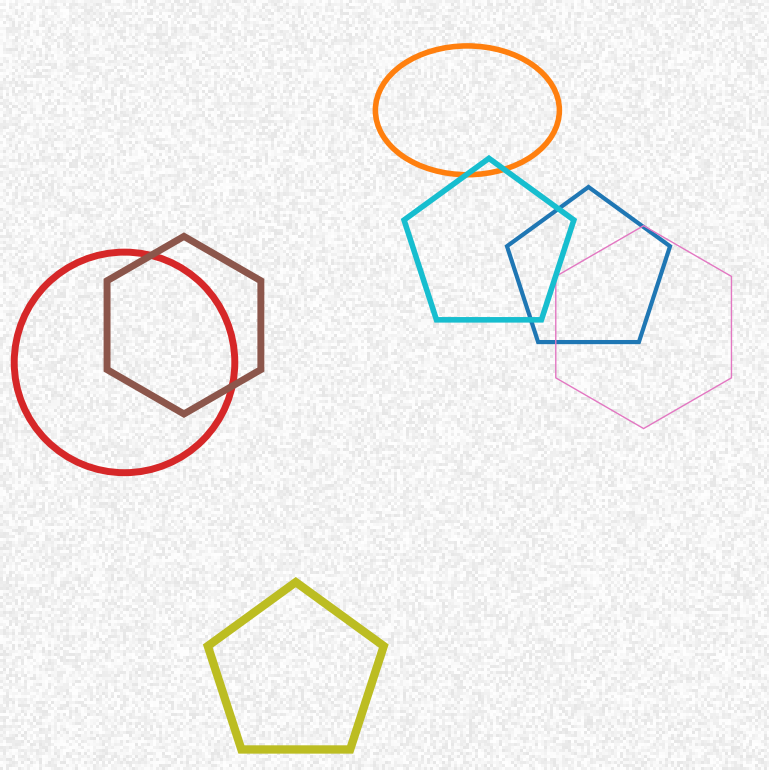[{"shape": "pentagon", "thickness": 1.5, "radius": 0.56, "center": [0.764, 0.646]}, {"shape": "oval", "thickness": 2, "radius": 0.6, "center": [0.607, 0.857]}, {"shape": "circle", "thickness": 2.5, "radius": 0.72, "center": [0.162, 0.529]}, {"shape": "hexagon", "thickness": 2.5, "radius": 0.58, "center": [0.239, 0.578]}, {"shape": "hexagon", "thickness": 0.5, "radius": 0.66, "center": [0.836, 0.575]}, {"shape": "pentagon", "thickness": 3, "radius": 0.6, "center": [0.384, 0.124]}, {"shape": "pentagon", "thickness": 2, "radius": 0.58, "center": [0.635, 0.678]}]